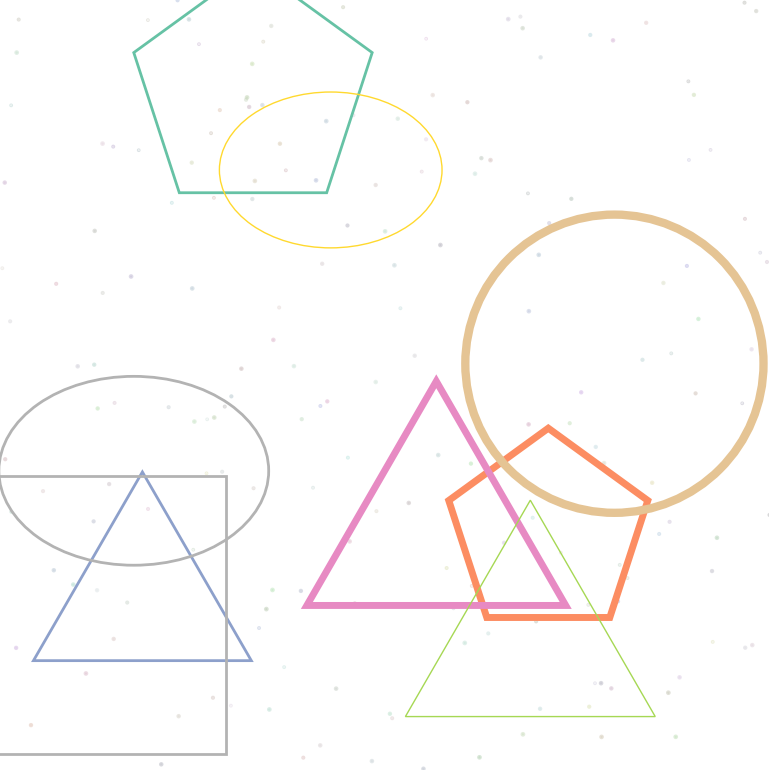[{"shape": "pentagon", "thickness": 1, "radius": 0.81, "center": [0.329, 0.881]}, {"shape": "pentagon", "thickness": 2.5, "radius": 0.68, "center": [0.712, 0.308]}, {"shape": "triangle", "thickness": 1, "radius": 0.82, "center": [0.185, 0.224]}, {"shape": "triangle", "thickness": 2.5, "radius": 0.97, "center": [0.567, 0.311]}, {"shape": "triangle", "thickness": 0.5, "radius": 0.94, "center": [0.689, 0.163]}, {"shape": "oval", "thickness": 0.5, "radius": 0.72, "center": [0.429, 0.779]}, {"shape": "circle", "thickness": 3, "radius": 0.97, "center": [0.798, 0.528]}, {"shape": "square", "thickness": 1, "radius": 0.9, "center": [0.113, 0.201]}, {"shape": "oval", "thickness": 1, "radius": 0.88, "center": [0.174, 0.389]}]